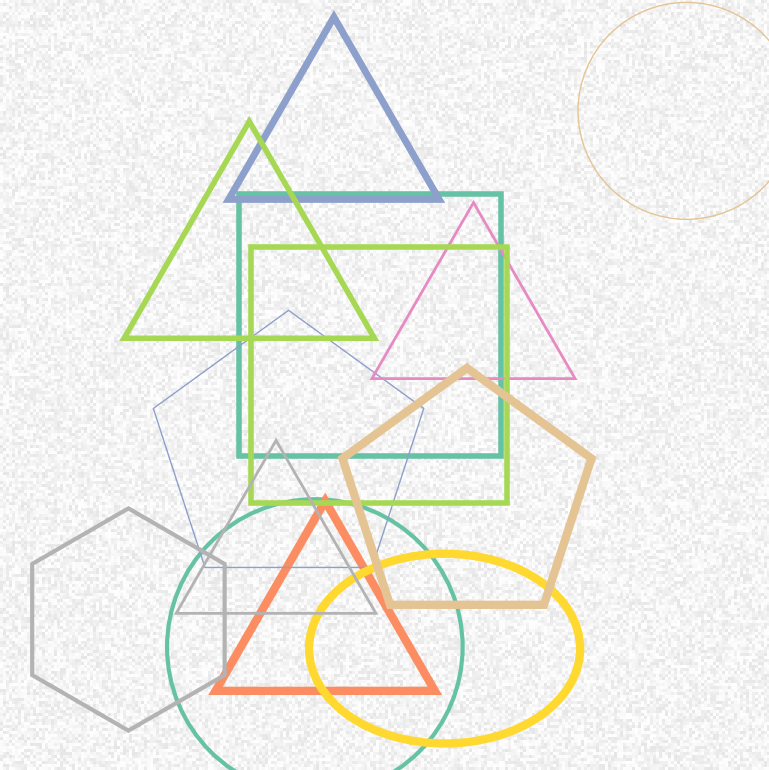[{"shape": "square", "thickness": 2, "radius": 0.85, "center": [0.48, 0.578]}, {"shape": "circle", "thickness": 1.5, "radius": 0.96, "center": [0.409, 0.16]}, {"shape": "triangle", "thickness": 3, "radius": 0.82, "center": [0.422, 0.185]}, {"shape": "pentagon", "thickness": 0.5, "radius": 0.92, "center": [0.375, 0.412]}, {"shape": "triangle", "thickness": 2.5, "radius": 0.79, "center": [0.434, 0.82]}, {"shape": "triangle", "thickness": 1, "radius": 0.76, "center": [0.615, 0.584]}, {"shape": "square", "thickness": 2, "radius": 0.83, "center": [0.492, 0.513]}, {"shape": "triangle", "thickness": 2, "radius": 0.94, "center": [0.324, 0.655]}, {"shape": "oval", "thickness": 3, "radius": 0.88, "center": [0.577, 0.158]}, {"shape": "pentagon", "thickness": 3, "radius": 0.85, "center": [0.606, 0.352]}, {"shape": "circle", "thickness": 0.5, "radius": 0.7, "center": [0.892, 0.856]}, {"shape": "triangle", "thickness": 1, "radius": 0.75, "center": [0.358, 0.278]}, {"shape": "hexagon", "thickness": 1.5, "radius": 0.72, "center": [0.167, 0.195]}]